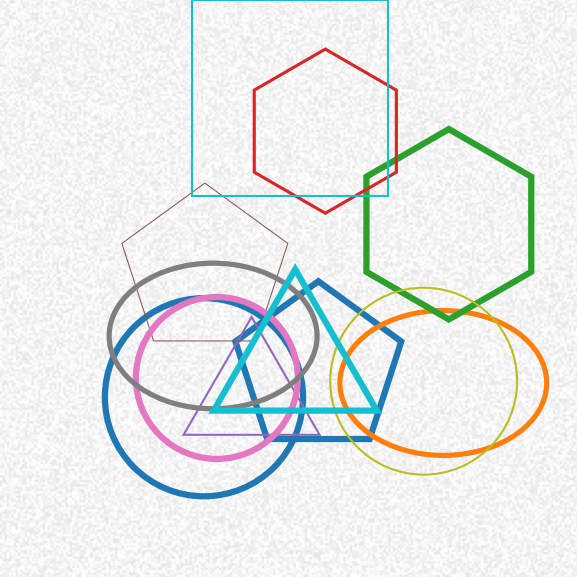[{"shape": "circle", "thickness": 3, "radius": 0.86, "center": [0.353, 0.311]}, {"shape": "pentagon", "thickness": 3, "radius": 0.75, "center": [0.551, 0.361]}, {"shape": "oval", "thickness": 2.5, "radius": 0.9, "center": [0.768, 0.336]}, {"shape": "hexagon", "thickness": 3, "radius": 0.82, "center": [0.777, 0.611]}, {"shape": "hexagon", "thickness": 1.5, "radius": 0.71, "center": [0.563, 0.772]}, {"shape": "triangle", "thickness": 1, "radius": 0.68, "center": [0.436, 0.314]}, {"shape": "pentagon", "thickness": 0.5, "radius": 0.76, "center": [0.355, 0.531]}, {"shape": "circle", "thickness": 3, "radius": 0.7, "center": [0.376, 0.345]}, {"shape": "oval", "thickness": 2.5, "radius": 0.9, "center": [0.369, 0.417]}, {"shape": "circle", "thickness": 1, "radius": 0.81, "center": [0.734, 0.339]}, {"shape": "triangle", "thickness": 3, "radius": 0.82, "center": [0.511, 0.37]}, {"shape": "square", "thickness": 1, "radius": 0.85, "center": [0.502, 0.829]}]